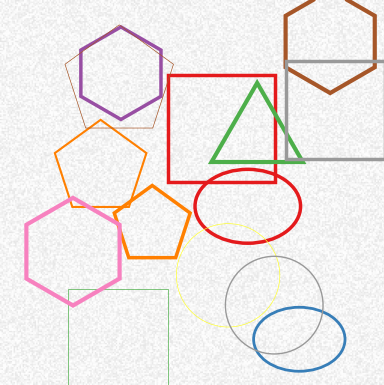[{"shape": "square", "thickness": 2.5, "radius": 0.7, "center": [0.575, 0.666]}, {"shape": "oval", "thickness": 2.5, "radius": 0.69, "center": [0.644, 0.464]}, {"shape": "oval", "thickness": 2, "radius": 0.59, "center": [0.777, 0.119]}, {"shape": "triangle", "thickness": 3, "radius": 0.68, "center": [0.668, 0.648]}, {"shape": "square", "thickness": 0.5, "radius": 0.65, "center": [0.307, 0.12]}, {"shape": "hexagon", "thickness": 2.5, "radius": 0.6, "center": [0.314, 0.81]}, {"shape": "pentagon", "thickness": 1.5, "radius": 0.63, "center": [0.261, 0.564]}, {"shape": "pentagon", "thickness": 2.5, "radius": 0.52, "center": [0.395, 0.415]}, {"shape": "circle", "thickness": 0.5, "radius": 0.67, "center": [0.592, 0.285]}, {"shape": "pentagon", "thickness": 0.5, "radius": 0.74, "center": [0.31, 0.787]}, {"shape": "hexagon", "thickness": 3, "radius": 0.67, "center": [0.858, 0.892]}, {"shape": "hexagon", "thickness": 3, "radius": 0.7, "center": [0.19, 0.346]}, {"shape": "circle", "thickness": 1, "radius": 0.63, "center": [0.712, 0.207]}, {"shape": "square", "thickness": 2.5, "radius": 0.64, "center": [0.871, 0.714]}]